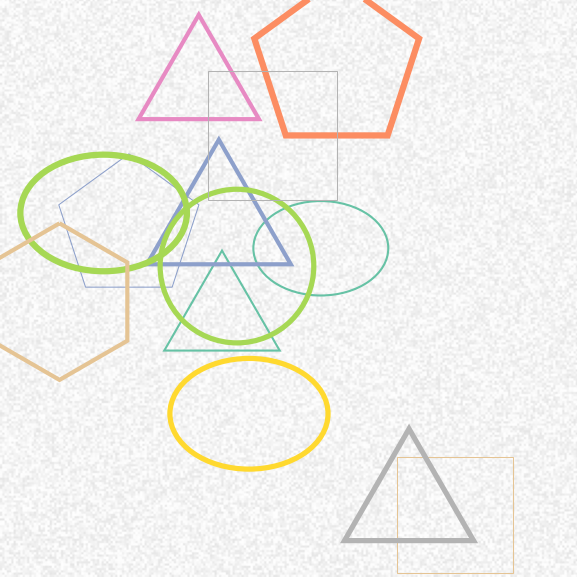[{"shape": "triangle", "thickness": 1, "radius": 0.58, "center": [0.384, 0.45]}, {"shape": "oval", "thickness": 1, "radius": 0.58, "center": [0.556, 0.569]}, {"shape": "pentagon", "thickness": 3, "radius": 0.75, "center": [0.583, 0.886]}, {"shape": "triangle", "thickness": 2, "radius": 0.72, "center": [0.379, 0.613]}, {"shape": "pentagon", "thickness": 0.5, "radius": 0.64, "center": [0.223, 0.605]}, {"shape": "triangle", "thickness": 2, "radius": 0.6, "center": [0.344, 0.853]}, {"shape": "circle", "thickness": 2.5, "radius": 0.67, "center": [0.41, 0.538]}, {"shape": "oval", "thickness": 3, "radius": 0.72, "center": [0.179, 0.63]}, {"shape": "oval", "thickness": 2.5, "radius": 0.68, "center": [0.431, 0.283]}, {"shape": "square", "thickness": 0.5, "radius": 0.5, "center": [0.788, 0.107]}, {"shape": "hexagon", "thickness": 2, "radius": 0.68, "center": [0.103, 0.477]}, {"shape": "triangle", "thickness": 2.5, "radius": 0.65, "center": [0.708, 0.128]}, {"shape": "square", "thickness": 0.5, "radius": 0.56, "center": [0.472, 0.765]}]